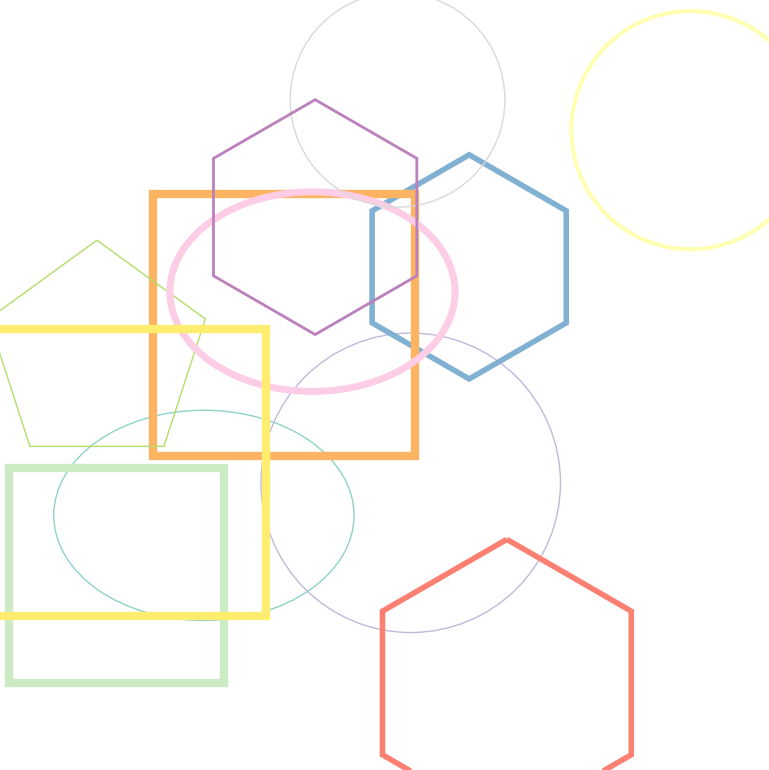[{"shape": "oval", "thickness": 0.5, "radius": 0.98, "center": [0.265, 0.331]}, {"shape": "circle", "thickness": 1.5, "radius": 0.77, "center": [0.897, 0.831]}, {"shape": "circle", "thickness": 0.5, "radius": 0.97, "center": [0.533, 0.373]}, {"shape": "hexagon", "thickness": 2, "radius": 0.93, "center": [0.658, 0.113]}, {"shape": "hexagon", "thickness": 2, "radius": 0.73, "center": [0.609, 0.653]}, {"shape": "square", "thickness": 3, "radius": 0.85, "center": [0.369, 0.578]}, {"shape": "pentagon", "thickness": 0.5, "radius": 0.74, "center": [0.126, 0.54]}, {"shape": "oval", "thickness": 2.5, "radius": 0.93, "center": [0.406, 0.621]}, {"shape": "circle", "thickness": 0.5, "radius": 0.7, "center": [0.516, 0.87]}, {"shape": "hexagon", "thickness": 1, "radius": 0.76, "center": [0.409, 0.718]}, {"shape": "square", "thickness": 3, "radius": 0.7, "center": [0.151, 0.252]}, {"shape": "square", "thickness": 3, "radius": 0.93, "center": [0.159, 0.387]}]